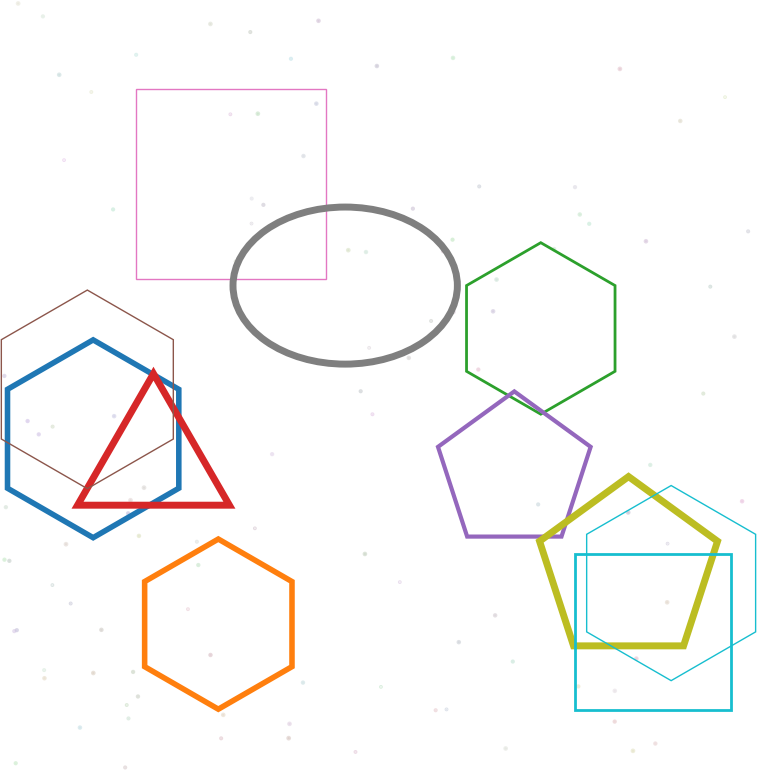[{"shape": "hexagon", "thickness": 2, "radius": 0.64, "center": [0.121, 0.43]}, {"shape": "hexagon", "thickness": 2, "radius": 0.55, "center": [0.284, 0.189]}, {"shape": "hexagon", "thickness": 1, "radius": 0.56, "center": [0.702, 0.573]}, {"shape": "triangle", "thickness": 2.5, "radius": 0.57, "center": [0.199, 0.401]}, {"shape": "pentagon", "thickness": 1.5, "radius": 0.52, "center": [0.668, 0.387]}, {"shape": "hexagon", "thickness": 0.5, "radius": 0.64, "center": [0.113, 0.494]}, {"shape": "square", "thickness": 0.5, "radius": 0.62, "center": [0.3, 0.761]}, {"shape": "oval", "thickness": 2.5, "radius": 0.73, "center": [0.448, 0.629]}, {"shape": "pentagon", "thickness": 2.5, "radius": 0.61, "center": [0.816, 0.26]}, {"shape": "hexagon", "thickness": 0.5, "radius": 0.63, "center": [0.872, 0.243]}, {"shape": "square", "thickness": 1, "radius": 0.51, "center": [0.848, 0.179]}]